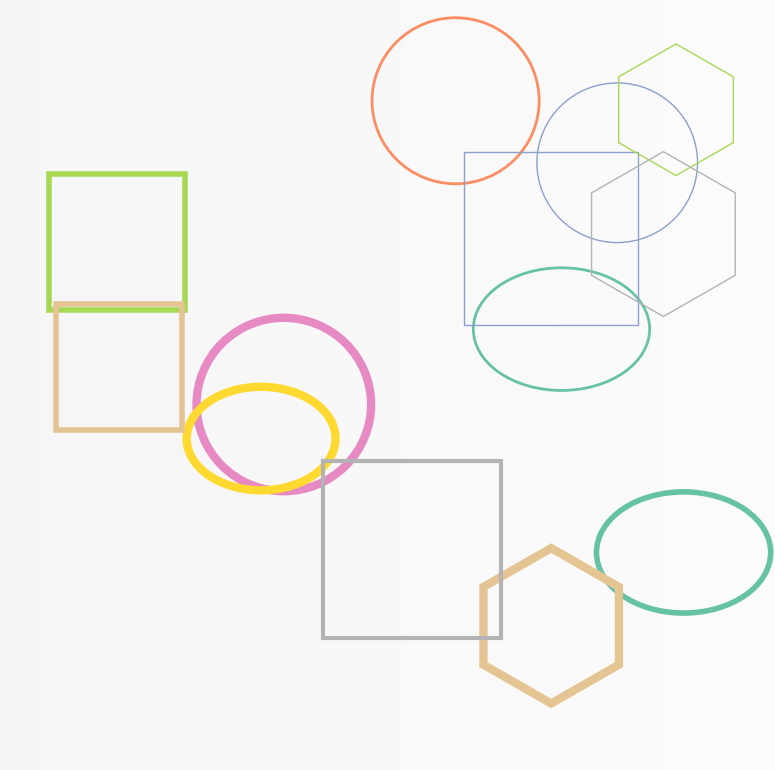[{"shape": "oval", "thickness": 1, "radius": 0.57, "center": [0.724, 0.573]}, {"shape": "oval", "thickness": 2, "radius": 0.56, "center": [0.882, 0.283]}, {"shape": "circle", "thickness": 1, "radius": 0.54, "center": [0.588, 0.869]}, {"shape": "square", "thickness": 0.5, "radius": 0.56, "center": [0.711, 0.69]}, {"shape": "circle", "thickness": 0.5, "radius": 0.52, "center": [0.796, 0.789]}, {"shape": "circle", "thickness": 3, "radius": 0.56, "center": [0.366, 0.475]}, {"shape": "hexagon", "thickness": 0.5, "radius": 0.43, "center": [0.872, 0.858]}, {"shape": "square", "thickness": 2, "radius": 0.44, "center": [0.151, 0.686]}, {"shape": "oval", "thickness": 3, "radius": 0.48, "center": [0.337, 0.43]}, {"shape": "square", "thickness": 2, "radius": 0.41, "center": [0.153, 0.523]}, {"shape": "hexagon", "thickness": 3, "radius": 0.5, "center": [0.711, 0.187]}, {"shape": "hexagon", "thickness": 0.5, "radius": 0.54, "center": [0.856, 0.696]}, {"shape": "square", "thickness": 1.5, "radius": 0.57, "center": [0.532, 0.286]}]